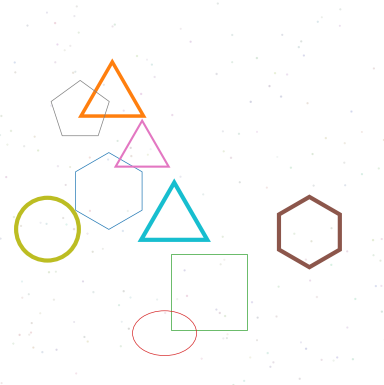[{"shape": "hexagon", "thickness": 0.5, "radius": 0.5, "center": [0.283, 0.504]}, {"shape": "triangle", "thickness": 2.5, "radius": 0.47, "center": [0.292, 0.745]}, {"shape": "square", "thickness": 0.5, "radius": 0.5, "center": [0.542, 0.242]}, {"shape": "oval", "thickness": 0.5, "radius": 0.42, "center": [0.427, 0.135]}, {"shape": "hexagon", "thickness": 3, "radius": 0.46, "center": [0.804, 0.397]}, {"shape": "triangle", "thickness": 1.5, "radius": 0.4, "center": [0.369, 0.607]}, {"shape": "pentagon", "thickness": 0.5, "radius": 0.4, "center": [0.208, 0.712]}, {"shape": "circle", "thickness": 3, "radius": 0.41, "center": [0.123, 0.405]}, {"shape": "triangle", "thickness": 3, "radius": 0.5, "center": [0.453, 0.427]}]